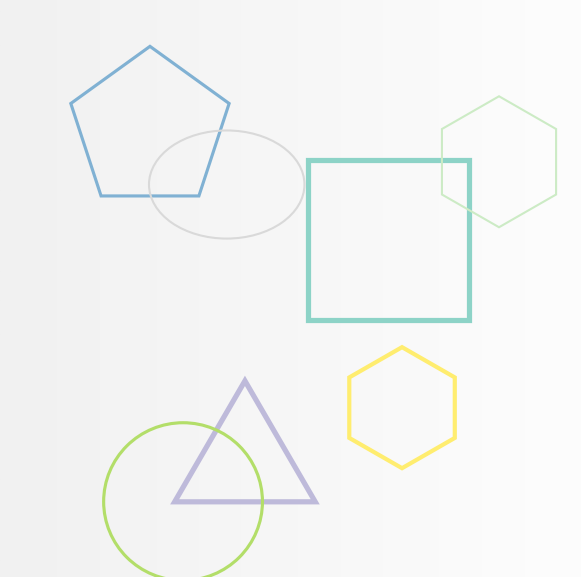[{"shape": "square", "thickness": 2.5, "radius": 0.69, "center": [0.668, 0.584]}, {"shape": "triangle", "thickness": 2.5, "radius": 0.7, "center": [0.421, 0.2]}, {"shape": "pentagon", "thickness": 1.5, "radius": 0.72, "center": [0.258, 0.776]}, {"shape": "circle", "thickness": 1.5, "radius": 0.68, "center": [0.315, 0.131]}, {"shape": "oval", "thickness": 1, "radius": 0.67, "center": [0.39, 0.68]}, {"shape": "hexagon", "thickness": 1, "radius": 0.57, "center": [0.859, 0.719]}, {"shape": "hexagon", "thickness": 2, "radius": 0.52, "center": [0.692, 0.293]}]